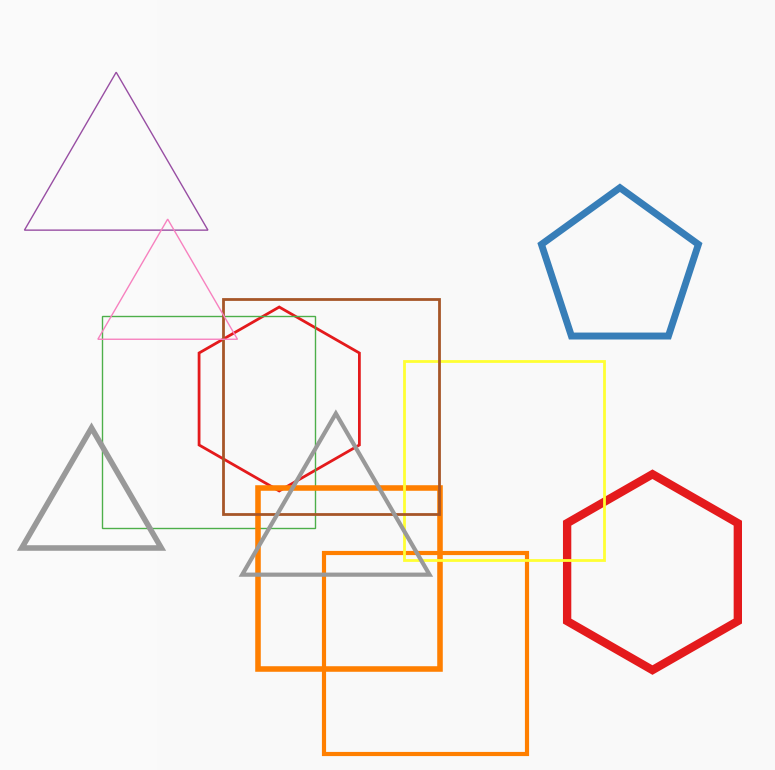[{"shape": "hexagon", "thickness": 3, "radius": 0.64, "center": [0.842, 0.257]}, {"shape": "hexagon", "thickness": 1, "radius": 0.6, "center": [0.36, 0.482]}, {"shape": "pentagon", "thickness": 2.5, "radius": 0.53, "center": [0.8, 0.65]}, {"shape": "square", "thickness": 0.5, "radius": 0.69, "center": [0.269, 0.452]}, {"shape": "triangle", "thickness": 0.5, "radius": 0.68, "center": [0.15, 0.769]}, {"shape": "square", "thickness": 1.5, "radius": 0.66, "center": [0.549, 0.151]}, {"shape": "square", "thickness": 2, "radius": 0.59, "center": [0.45, 0.249]}, {"shape": "square", "thickness": 1, "radius": 0.65, "center": [0.651, 0.402]}, {"shape": "square", "thickness": 1, "radius": 0.7, "center": [0.427, 0.472]}, {"shape": "triangle", "thickness": 0.5, "radius": 0.52, "center": [0.216, 0.611]}, {"shape": "triangle", "thickness": 2, "radius": 0.52, "center": [0.118, 0.34]}, {"shape": "triangle", "thickness": 1.5, "radius": 0.7, "center": [0.433, 0.323]}]